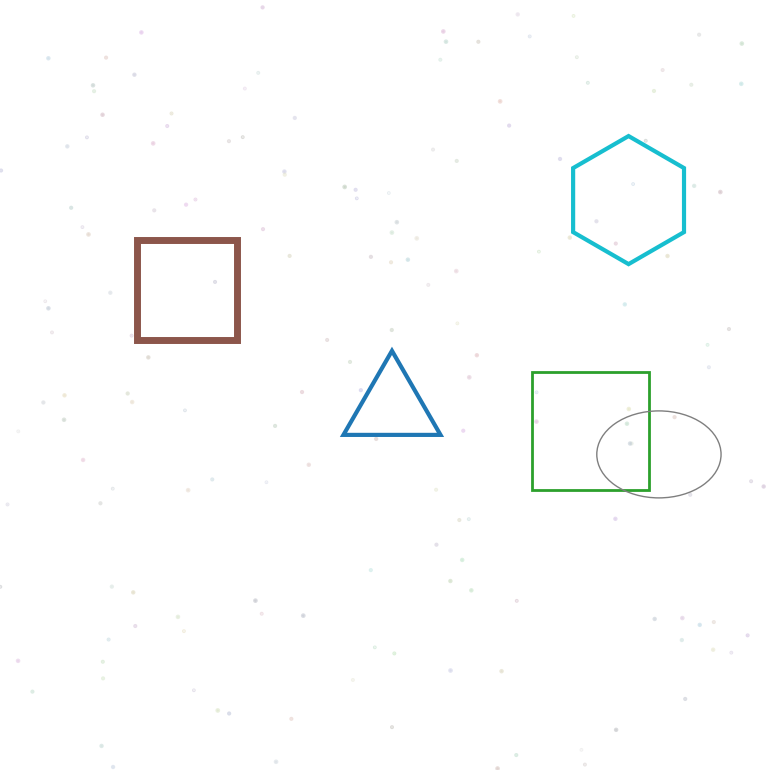[{"shape": "triangle", "thickness": 1.5, "radius": 0.36, "center": [0.509, 0.472]}, {"shape": "square", "thickness": 1, "radius": 0.38, "center": [0.767, 0.44]}, {"shape": "square", "thickness": 2.5, "radius": 0.32, "center": [0.243, 0.624]}, {"shape": "oval", "thickness": 0.5, "radius": 0.4, "center": [0.856, 0.41]}, {"shape": "hexagon", "thickness": 1.5, "radius": 0.42, "center": [0.816, 0.74]}]